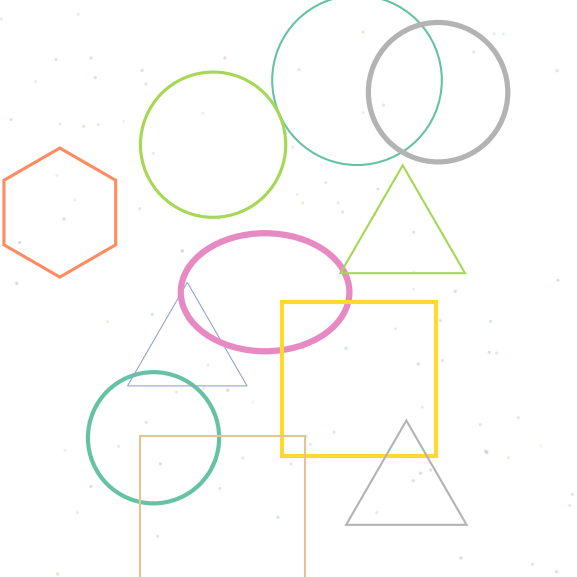[{"shape": "circle", "thickness": 2, "radius": 0.57, "center": [0.266, 0.241]}, {"shape": "circle", "thickness": 1, "radius": 0.73, "center": [0.618, 0.86]}, {"shape": "hexagon", "thickness": 1.5, "radius": 0.56, "center": [0.104, 0.631]}, {"shape": "triangle", "thickness": 0.5, "radius": 0.6, "center": [0.324, 0.391]}, {"shape": "oval", "thickness": 3, "radius": 0.73, "center": [0.459, 0.493]}, {"shape": "triangle", "thickness": 1, "radius": 0.62, "center": [0.697, 0.588]}, {"shape": "circle", "thickness": 1.5, "radius": 0.63, "center": [0.369, 0.749]}, {"shape": "square", "thickness": 2, "radius": 0.67, "center": [0.622, 0.343]}, {"shape": "square", "thickness": 1, "radius": 0.71, "center": [0.386, 0.101]}, {"shape": "triangle", "thickness": 1, "radius": 0.6, "center": [0.704, 0.151]}, {"shape": "circle", "thickness": 2.5, "radius": 0.6, "center": [0.759, 0.839]}]